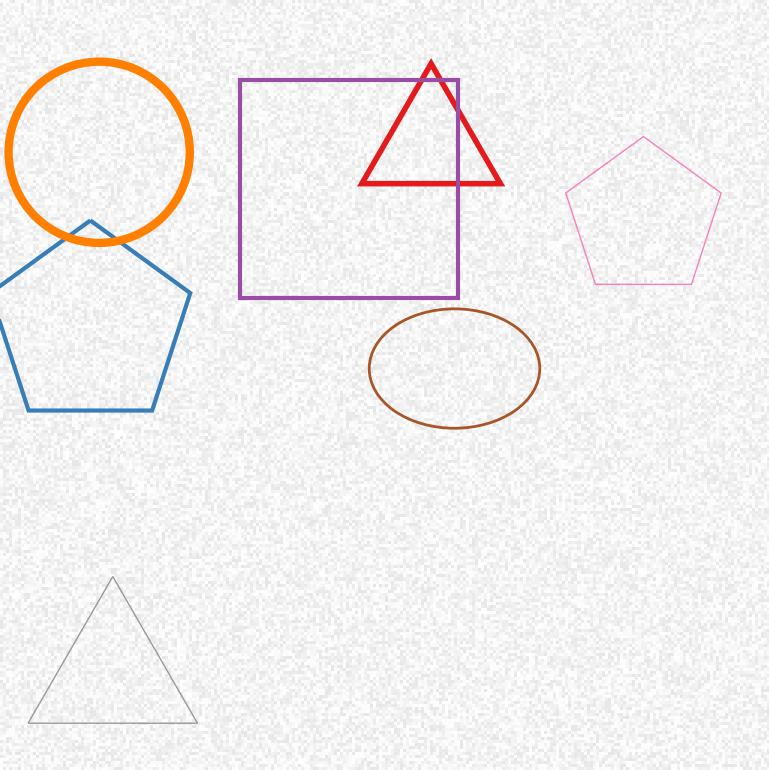[{"shape": "triangle", "thickness": 2, "radius": 0.52, "center": [0.56, 0.813]}, {"shape": "pentagon", "thickness": 1.5, "radius": 0.68, "center": [0.117, 0.577]}, {"shape": "square", "thickness": 1.5, "radius": 0.71, "center": [0.453, 0.754]}, {"shape": "circle", "thickness": 3, "radius": 0.59, "center": [0.129, 0.802]}, {"shape": "oval", "thickness": 1, "radius": 0.55, "center": [0.59, 0.521]}, {"shape": "pentagon", "thickness": 0.5, "radius": 0.53, "center": [0.836, 0.717]}, {"shape": "triangle", "thickness": 0.5, "radius": 0.64, "center": [0.146, 0.124]}]